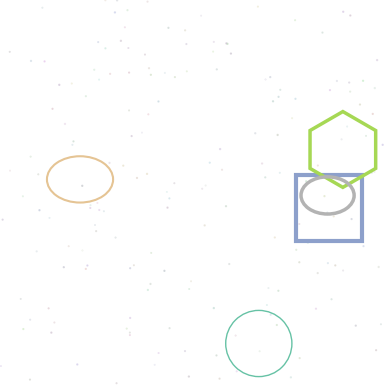[{"shape": "circle", "thickness": 1, "radius": 0.43, "center": [0.672, 0.108]}, {"shape": "square", "thickness": 3, "radius": 0.43, "center": [0.855, 0.459]}, {"shape": "hexagon", "thickness": 2.5, "radius": 0.49, "center": [0.891, 0.612]}, {"shape": "oval", "thickness": 1.5, "radius": 0.43, "center": [0.208, 0.534]}, {"shape": "oval", "thickness": 2.5, "radius": 0.35, "center": [0.851, 0.492]}]